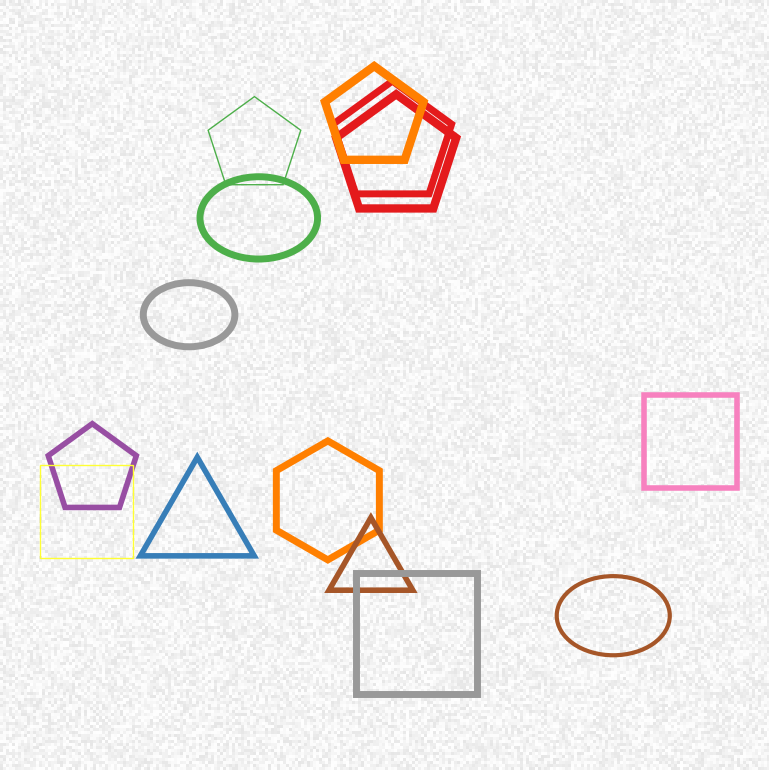[{"shape": "pentagon", "thickness": 3, "radius": 0.41, "center": [0.515, 0.796]}, {"shape": "pentagon", "thickness": 2.5, "radius": 0.4, "center": [0.51, 0.814]}, {"shape": "triangle", "thickness": 2, "radius": 0.43, "center": [0.256, 0.321]}, {"shape": "oval", "thickness": 2.5, "radius": 0.38, "center": [0.336, 0.717]}, {"shape": "pentagon", "thickness": 0.5, "radius": 0.32, "center": [0.33, 0.811]}, {"shape": "pentagon", "thickness": 2, "radius": 0.3, "center": [0.12, 0.39]}, {"shape": "pentagon", "thickness": 3, "radius": 0.34, "center": [0.486, 0.847]}, {"shape": "hexagon", "thickness": 2.5, "radius": 0.39, "center": [0.426, 0.35]}, {"shape": "square", "thickness": 0.5, "radius": 0.3, "center": [0.112, 0.336]}, {"shape": "triangle", "thickness": 2, "radius": 0.31, "center": [0.482, 0.265]}, {"shape": "oval", "thickness": 1.5, "radius": 0.37, "center": [0.796, 0.2]}, {"shape": "square", "thickness": 2, "radius": 0.3, "center": [0.897, 0.426]}, {"shape": "square", "thickness": 2.5, "radius": 0.39, "center": [0.541, 0.177]}, {"shape": "oval", "thickness": 2.5, "radius": 0.3, "center": [0.246, 0.591]}]